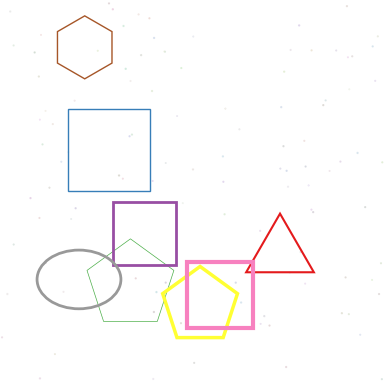[{"shape": "triangle", "thickness": 1.5, "radius": 0.51, "center": [0.727, 0.344]}, {"shape": "square", "thickness": 1, "radius": 0.53, "center": [0.283, 0.611]}, {"shape": "pentagon", "thickness": 0.5, "radius": 0.59, "center": [0.339, 0.261]}, {"shape": "square", "thickness": 2, "radius": 0.41, "center": [0.375, 0.394]}, {"shape": "pentagon", "thickness": 2.5, "radius": 0.51, "center": [0.52, 0.206]}, {"shape": "hexagon", "thickness": 1, "radius": 0.41, "center": [0.22, 0.877]}, {"shape": "square", "thickness": 3, "radius": 0.43, "center": [0.572, 0.234]}, {"shape": "oval", "thickness": 2, "radius": 0.54, "center": [0.205, 0.274]}]